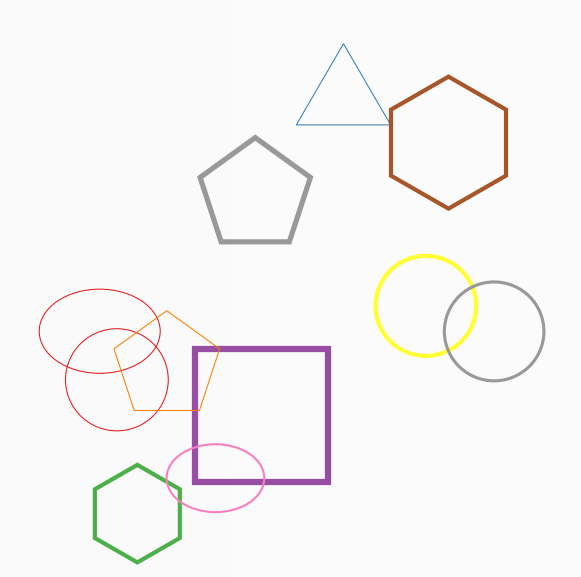[{"shape": "circle", "thickness": 0.5, "radius": 0.44, "center": [0.201, 0.342]}, {"shape": "oval", "thickness": 0.5, "radius": 0.52, "center": [0.172, 0.426]}, {"shape": "triangle", "thickness": 0.5, "radius": 0.47, "center": [0.591, 0.83]}, {"shape": "hexagon", "thickness": 2, "radius": 0.42, "center": [0.236, 0.11]}, {"shape": "square", "thickness": 3, "radius": 0.57, "center": [0.45, 0.28]}, {"shape": "pentagon", "thickness": 0.5, "radius": 0.48, "center": [0.287, 0.366]}, {"shape": "circle", "thickness": 2, "radius": 0.43, "center": [0.733, 0.469]}, {"shape": "hexagon", "thickness": 2, "radius": 0.57, "center": [0.772, 0.752]}, {"shape": "oval", "thickness": 1, "radius": 0.42, "center": [0.371, 0.171]}, {"shape": "pentagon", "thickness": 2.5, "radius": 0.5, "center": [0.439, 0.661]}, {"shape": "circle", "thickness": 1.5, "radius": 0.43, "center": [0.85, 0.425]}]